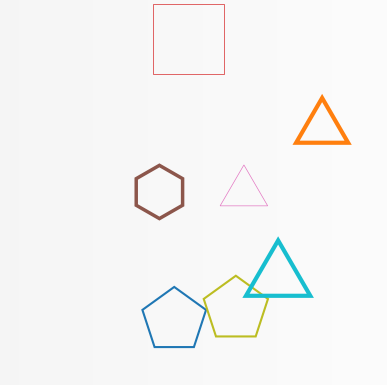[{"shape": "pentagon", "thickness": 1.5, "radius": 0.43, "center": [0.45, 0.168]}, {"shape": "triangle", "thickness": 3, "radius": 0.39, "center": [0.831, 0.668]}, {"shape": "square", "thickness": 0.5, "radius": 0.46, "center": [0.486, 0.899]}, {"shape": "hexagon", "thickness": 2.5, "radius": 0.35, "center": [0.411, 0.501]}, {"shape": "triangle", "thickness": 0.5, "radius": 0.35, "center": [0.629, 0.501]}, {"shape": "pentagon", "thickness": 1.5, "radius": 0.44, "center": [0.609, 0.197]}, {"shape": "triangle", "thickness": 3, "radius": 0.48, "center": [0.718, 0.28]}]